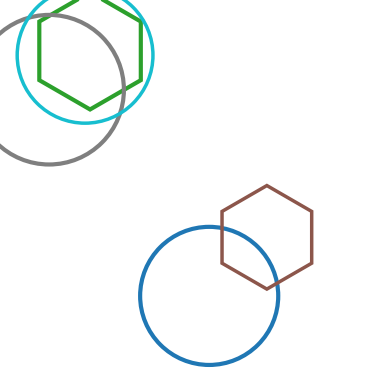[{"shape": "circle", "thickness": 3, "radius": 0.9, "center": [0.543, 0.231]}, {"shape": "hexagon", "thickness": 3, "radius": 0.76, "center": [0.234, 0.868]}, {"shape": "hexagon", "thickness": 2.5, "radius": 0.67, "center": [0.693, 0.384]}, {"shape": "circle", "thickness": 3, "radius": 0.97, "center": [0.128, 0.767]}, {"shape": "circle", "thickness": 2.5, "radius": 0.88, "center": [0.221, 0.856]}]